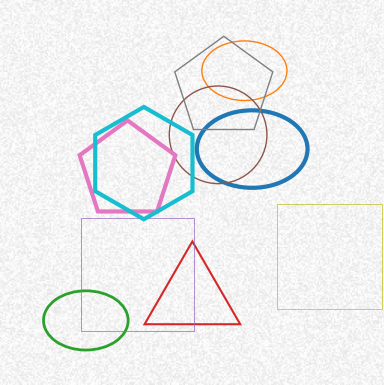[{"shape": "oval", "thickness": 3, "radius": 0.72, "center": [0.655, 0.613]}, {"shape": "oval", "thickness": 1, "radius": 0.55, "center": [0.635, 0.816]}, {"shape": "oval", "thickness": 2, "radius": 0.55, "center": [0.223, 0.168]}, {"shape": "triangle", "thickness": 1.5, "radius": 0.72, "center": [0.5, 0.23]}, {"shape": "square", "thickness": 0.5, "radius": 0.73, "center": [0.357, 0.286]}, {"shape": "circle", "thickness": 1, "radius": 0.63, "center": [0.567, 0.65]}, {"shape": "pentagon", "thickness": 3, "radius": 0.65, "center": [0.331, 0.556]}, {"shape": "pentagon", "thickness": 1, "radius": 0.67, "center": [0.581, 0.772]}, {"shape": "square", "thickness": 0.5, "radius": 0.68, "center": [0.856, 0.334]}, {"shape": "hexagon", "thickness": 3, "radius": 0.73, "center": [0.374, 0.576]}]